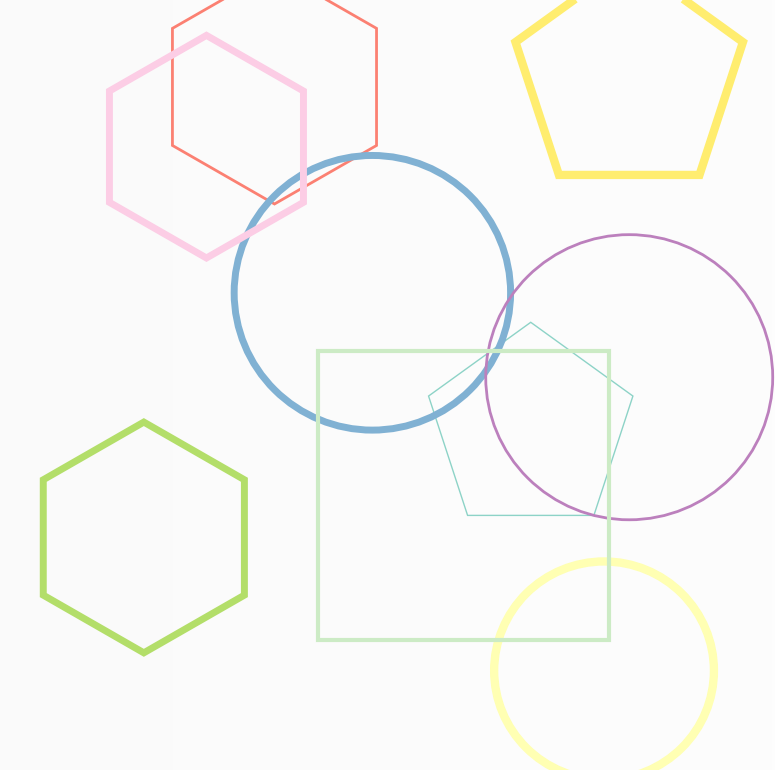[{"shape": "pentagon", "thickness": 0.5, "radius": 0.69, "center": [0.685, 0.443]}, {"shape": "circle", "thickness": 3, "radius": 0.71, "center": [0.779, 0.129]}, {"shape": "hexagon", "thickness": 1, "radius": 0.76, "center": [0.354, 0.887]}, {"shape": "circle", "thickness": 2.5, "radius": 0.89, "center": [0.48, 0.62]}, {"shape": "hexagon", "thickness": 2.5, "radius": 0.75, "center": [0.186, 0.302]}, {"shape": "hexagon", "thickness": 2.5, "radius": 0.72, "center": [0.266, 0.809]}, {"shape": "circle", "thickness": 1, "radius": 0.93, "center": [0.812, 0.51]}, {"shape": "square", "thickness": 1.5, "radius": 0.94, "center": [0.598, 0.357]}, {"shape": "pentagon", "thickness": 3, "radius": 0.77, "center": [0.812, 0.898]}]